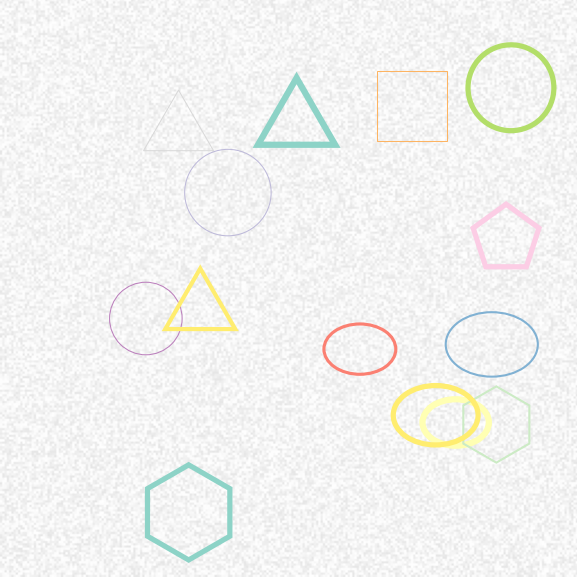[{"shape": "triangle", "thickness": 3, "radius": 0.39, "center": [0.514, 0.787]}, {"shape": "hexagon", "thickness": 2.5, "radius": 0.41, "center": [0.327, 0.112]}, {"shape": "oval", "thickness": 3, "radius": 0.29, "center": [0.789, 0.268]}, {"shape": "circle", "thickness": 0.5, "radius": 0.37, "center": [0.395, 0.666]}, {"shape": "oval", "thickness": 1.5, "radius": 0.31, "center": [0.623, 0.395]}, {"shape": "oval", "thickness": 1, "radius": 0.4, "center": [0.852, 0.403]}, {"shape": "square", "thickness": 0.5, "radius": 0.31, "center": [0.713, 0.816]}, {"shape": "circle", "thickness": 2.5, "radius": 0.37, "center": [0.885, 0.847]}, {"shape": "pentagon", "thickness": 2.5, "radius": 0.3, "center": [0.876, 0.586]}, {"shape": "triangle", "thickness": 0.5, "radius": 0.35, "center": [0.309, 0.773]}, {"shape": "circle", "thickness": 0.5, "radius": 0.31, "center": [0.253, 0.448]}, {"shape": "hexagon", "thickness": 1, "radius": 0.33, "center": [0.859, 0.264]}, {"shape": "oval", "thickness": 2.5, "radius": 0.37, "center": [0.754, 0.28]}, {"shape": "triangle", "thickness": 2, "radius": 0.35, "center": [0.347, 0.464]}]